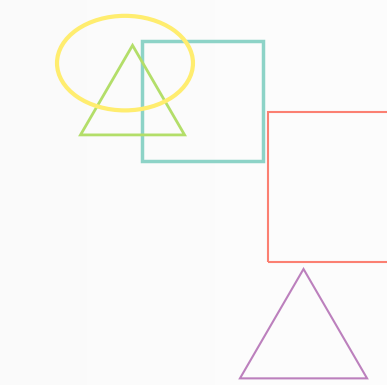[{"shape": "square", "thickness": 2.5, "radius": 0.78, "center": [0.523, 0.737]}, {"shape": "square", "thickness": 1.5, "radius": 0.97, "center": [0.887, 0.515]}, {"shape": "triangle", "thickness": 2, "radius": 0.78, "center": [0.342, 0.727]}, {"shape": "triangle", "thickness": 1.5, "radius": 0.95, "center": [0.783, 0.112]}, {"shape": "oval", "thickness": 3, "radius": 0.88, "center": [0.323, 0.836]}]